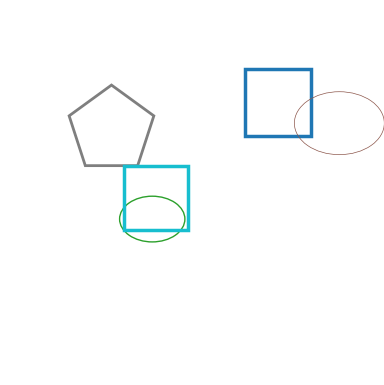[{"shape": "square", "thickness": 2.5, "radius": 0.43, "center": [0.722, 0.734]}, {"shape": "oval", "thickness": 1, "radius": 0.42, "center": [0.395, 0.431]}, {"shape": "oval", "thickness": 0.5, "radius": 0.58, "center": [0.881, 0.68]}, {"shape": "pentagon", "thickness": 2, "radius": 0.58, "center": [0.29, 0.663]}, {"shape": "square", "thickness": 2.5, "radius": 0.42, "center": [0.405, 0.485]}]